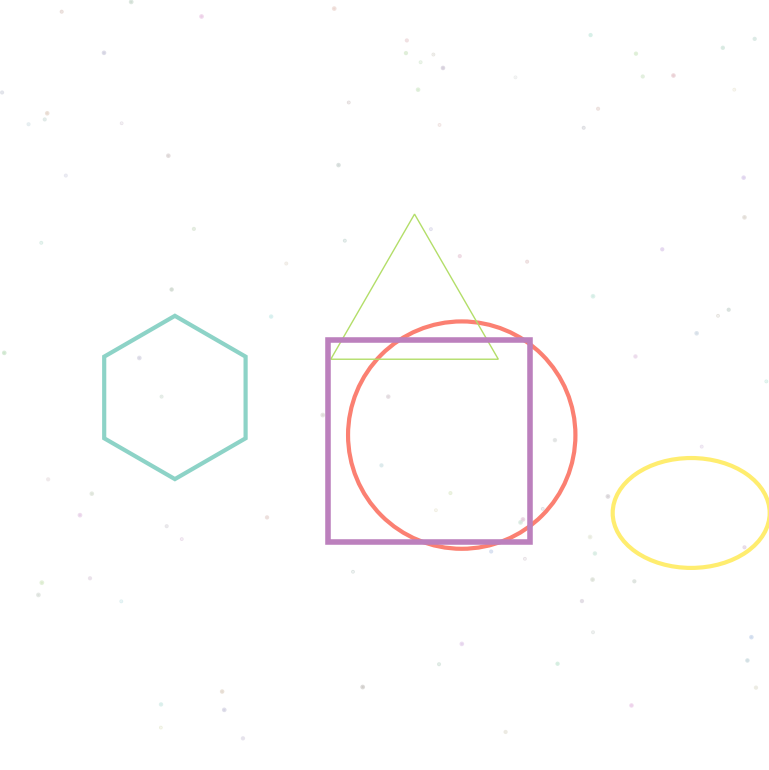[{"shape": "hexagon", "thickness": 1.5, "radius": 0.53, "center": [0.227, 0.484]}, {"shape": "circle", "thickness": 1.5, "radius": 0.74, "center": [0.6, 0.435]}, {"shape": "triangle", "thickness": 0.5, "radius": 0.63, "center": [0.538, 0.596]}, {"shape": "square", "thickness": 2, "radius": 0.66, "center": [0.557, 0.427]}, {"shape": "oval", "thickness": 1.5, "radius": 0.51, "center": [0.898, 0.334]}]